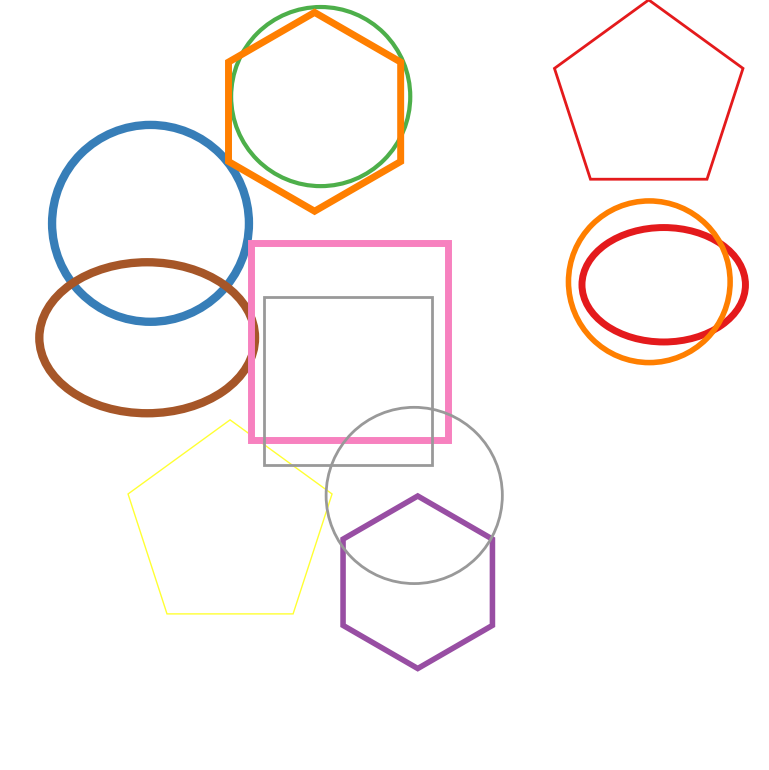[{"shape": "pentagon", "thickness": 1, "radius": 0.64, "center": [0.843, 0.871]}, {"shape": "oval", "thickness": 2.5, "radius": 0.53, "center": [0.862, 0.63]}, {"shape": "circle", "thickness": 3, "radius": 0.64, "center": [0.195, 0.71]}, {"shape": "circle", "thickness": 1.5, "radius": 0.58, "center": [0.416, 0.875]}, {"shape": "hexagon", "thickness": 2, "radius": 0.56, "center": [0.543, 0.244]}, {"shape": "hexagon", "thickness": 2.5, "radius": 0.65, "center": [0.409, 0.855]}, {"shape": "circle", "thickness": 2, "radius": 0.52, "center": [0.843, 0.634]}, {"shape": "pentagon", "thickness": 0.5, "radius": 0.7, "center": [0.299, 0.315]}, {"shape": "oval", "thickness": 3, "radius": 0.7, "center": [0.191, 0.561]}, {"shape": "square", "thickness": 2.5, "radius": 0.64, "center": [0.453, 0.556]}, {"shape": "circle", "thickness": 1, "radius": 0.57, "center": [0.538, 0.357]}, {"shape": "square", "thickness": 1, "radius": 0.54, "center": [0.452, 0.506]}]